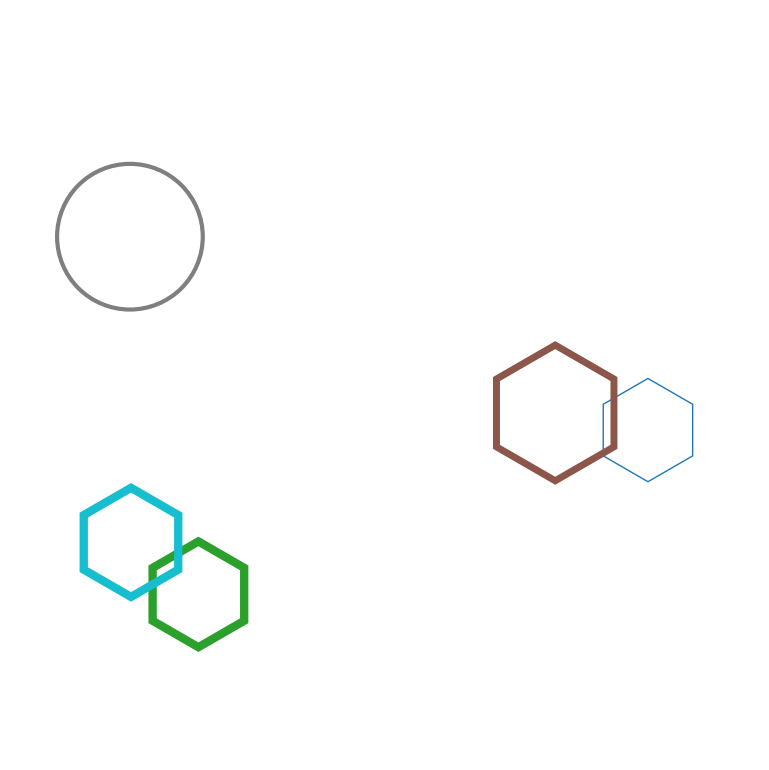[{"shape": "hexagon", "thickness": 0.5, "radius": 0.34, "center": [0.841, 0.441]}, {"shape": "hexagon", "thickness": 3, "radius": 0.34, "center": [0.258, 0.228]}, {"shape": "hexagon", "thickness": 2.5, "radius": 0.44, "center": [0.721, 0.464]}, {"shape": "circle", "thickness": 1.5, "radius": 0.47, "center": [0.169, 0.693]}, {"shape": "hexagon", "thickness": 3, "radius": 0.35, "center": [0.17, 0.296]}]